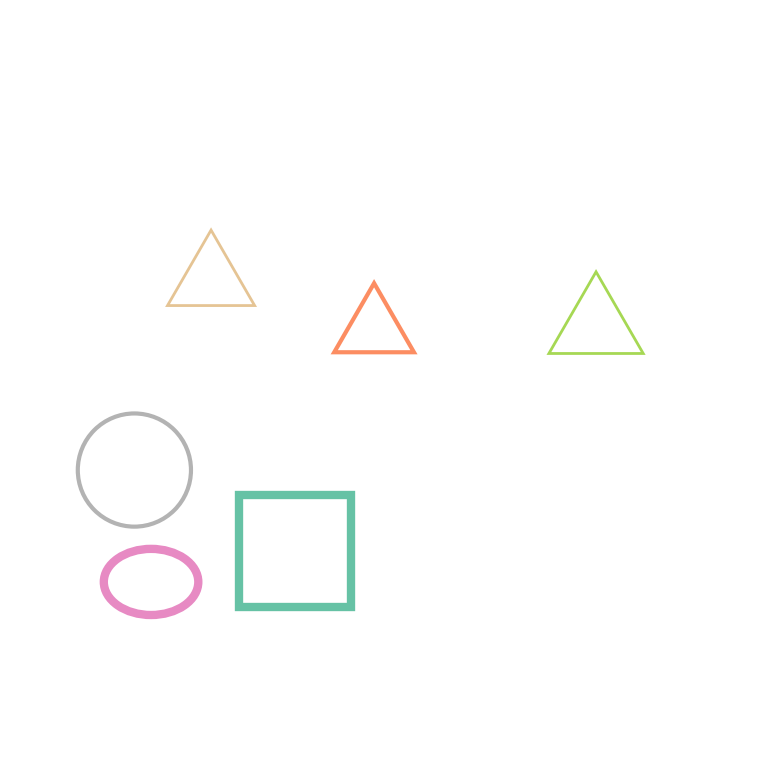[{"shape": "square", "thickness": 3, "radius": 0.36, "center": [0.383, 0.284]}, {"shape": "triangle", "thickness": 1.5, "radius": 0.3, "center": [0.486, 0.572]}, {"shape": "oval", "thickness": 3, "radius": 0.31, "center": [0.196, 0.244]}, {"shape": "triangle", "thickness": 1, "radius": 0.35, "center": [0.774, 0.576]}, {"shape": "triangle", "thickness": 1, "radius": 0.33, "center": [0.274, 0.636]}, {"shape": "circle", "thickness": 1.5, "radius": 0.37, "center": [0.175, 0.39]}]